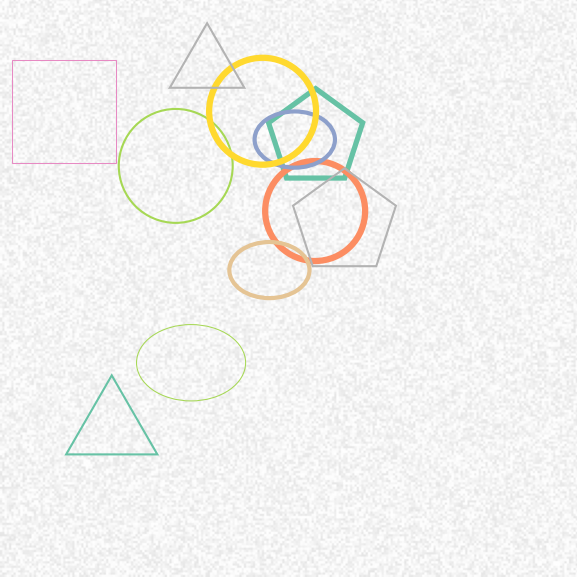[{"shape": "triangle", "thickness": 1, "radius": 0.46, "center": [0.193, 0.258]}, {"shape": "pentagon", "thickness": 2.5, "radius": 0.43, "center": [0.547, 0.76]}, {"shape": "circle", "thickness": 3, "radius": 0.43, "center": [0.546, 0.634]}, {"shape": "oval", "thickness": 2, "radius": 0.35, "center": [0.51, 0.757]}, {"shape": "square", "thickness": 0.5, "radius": 0.45, "center": [0.11, 0.806]}, {"shape": "oval", "thickness": 0.5, "radius": 0.47, "center": [0.331, 0.371]}, {"shape": "circle", "thickness": 1, "radius": 0.49, "center": [0.304, 0.712]}, {"shape": "circle", "thickness": 3, "radius": 0.46, "center": [0.455, 0.807]}, {"shape": "oval", "thickness": 2, "radius": 0.35, "center": [0.467, 0.531]}, {"shape": "triangle", "thickness": 1, "radius": 0.37, "center": [0.359, 0.884]}, {"shape": "pentagon", "thickness": 1, "radius": 0.47, "center": [0.596, 0.614]}]